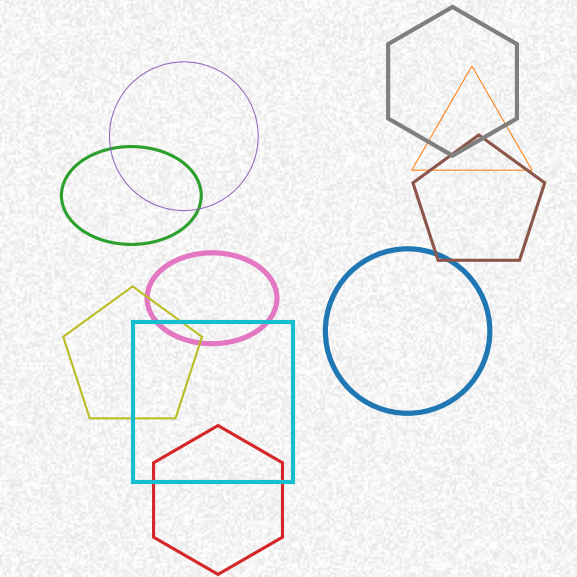[{"shape": "circle", "thickness": 2.5, "radius": 0.71, "center": [0.706, 0.426]}, {"shape": "triangle", "thickness": 0.5, "radius": 0.6, "center": [0.817, 0.765]}, {"shape": "oval", "thickness": 1.5, "radius": 0.61, "center": [0.227, 0.661]}, {"shape": "hexagon", "thickness": 1.5, "radius": 0.64, "center": [0.378, 0.133]}, {"shape": "circle", "thickness": 0.5, "radius": 0.64, "center": [0.318, 0.763]}, {"shape": "pentagon", "thickness": 1.5, "radius": 0.6, "center": [0.829, 0.645]}, {"shape": "oval", "thickness": 2.5, "radius": 0.56, "center": [0.367, 0.483]}, {"shape": "hexagon", "thickness": 2, "radius": 0.64, "center": [0.784, 0.858]}, {"shape": "pentagon", "thickness": 1, "radius": 0.63, "center": [0.23, 0.377]}, {"shape": "square", "thickness": 2, "radius": 0.69, "center": [0.369, 0.303]}]